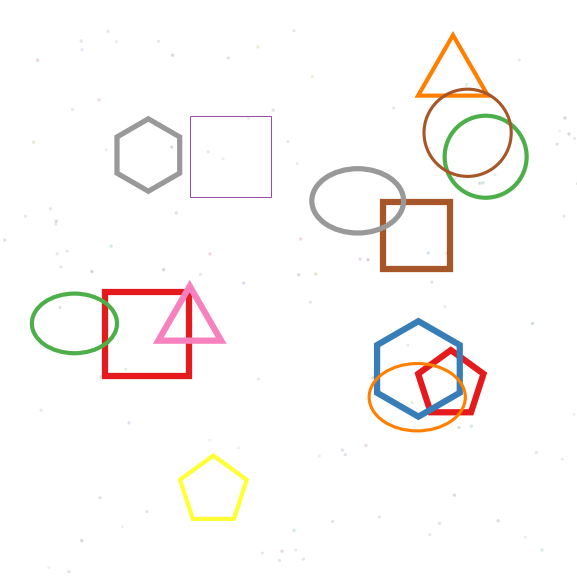[{"shape": "square", "thickness": 3, "radius": 0.36, "center": [0.254, 0.421]}, {"shape": "pentagon", "thickness": 3, "radius": 0.3, "center": [0.781, 0.333]}, {"shape": "hexagon", "thickness": 3, "radius": 0.41, "center": [0.725, 0.36]}, {"shape": "circle", "thickness": 2, "radius": 0.36, "center": [0.841, 0.728]}, {"shape": "oval", "thickness": 2, "radius": 0.37, "center": [0.129, 0.439]}, {"shape": "square", "thickness": 0.5, "radius": 0.35, "center": [0.4, 0.728]}, {"shape": "oval", "thickness": 1.5, "radius": 0.42, "center": [0.722, 0.311]}, {"shape": "triangle", "thickness": 2, "radius": 0.35, "center": [0.784, 0.868]}, {"shape": "pentagon", "thickness": 2, "radius": 0.3, "center": [0.369, 0.15]}, {"shape": "circle", "thickness": 1.5, "radius": 0.38, "center": [0.81, 0.769]}, {"shape": "square", "thickness": 3, "radius": 0.29, "center": [0.721, 0.591]}, {"shape": "triangle", "thickness": 3, "radius": 0.31, "center": [0.329, 0.441]}, {"shape": "oval", "thickness": 2.5, "radius": 0.4, "center": [0.619, 0.651]}, {"shape": "hexagon", "thickness": 2.5, "radius": 0.31, "center": [0.257, 0.731]}]